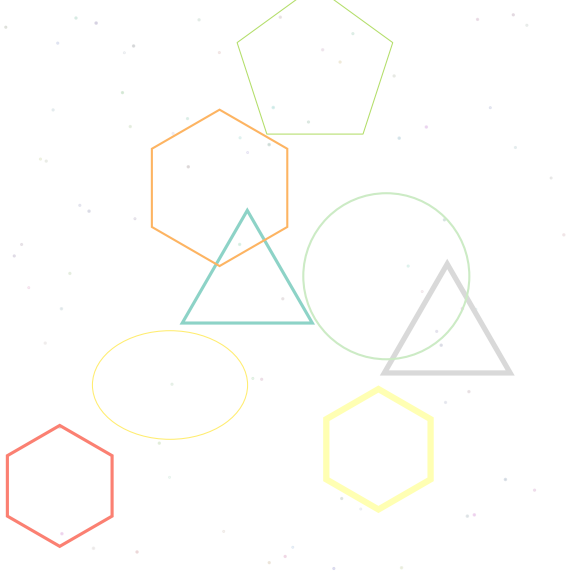[{"shape": "triangle", "thickness": 1.5, "radius": 0.65, "center": [0.428, 0.505]}, {"shape": "hexagon", "thickness": 3, "radius": 0.52, "center": [0.655, 0.221]}, {"shape": "hexagon", "thickness": 1.5, "radius": 0.52, "center": [0.103, 0.158]}, {"shape": "hexagon", "thickness": 1, "radius": 0.68, "center": [0.38, 0.674]}, {"shape": "pentagon", "thickness": 0.5, "radius": 0.71, "center": [0.545, 0.882]}, {"shape": "triangle", "thickness": 2.5, "radius": 0.63, "center": [0.774, 0.416]}, {"shape": "circle", "thickness": 1, "radius": 0.72, "center": [0.669, 0.521]}, {"shape": "oval", "thickness": 0.5, "radius": 0.67, "center": [0.294, 0.332]}]